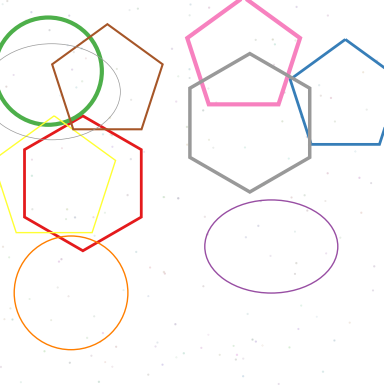[{"shape": "hexagon", "thickness": 2, "radius": 0.88, "center": [0.215, 0.524]}, {"shape": "pentagon", "thickness": 2, "radius": 0.75, "center": [0.897, 0.747]}, {"shape": "circle", "thickness": 3, "radius": 0.7, "center": [0.125, 0.815]}, {"shape": "oval", "thickness": 1, "radius": 0.86, "center": [0.705, 0.36]}, {"shape": "circle", "thickness": 1, "radius": 0.74, "center": [0.185, 0.239]}, {"shape": "pentagon", "thickness": 1, "radius": 0.84, "center": [0.141, 0.531]}, {"shape": "pentagon", "thickness": 1.5, "radius": 0.75, "center": [0.279, 0.786]}, {"shape": "pentagon", "thickness": 3, "radius": 0.77, "center": [0.633, 0.854]}, {"shape": "hexagon", "thickness": 2.5, "radius": 0.9, "center": [0.649, 0.681]}, {"shape": "oval", "thickness": 0.5, "radius": 0.89, "center": [0.134, 0.762]}]